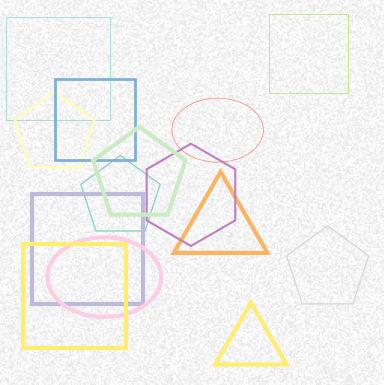[{"shape": "pentagon", "thickness": 1, "radius": 0.54, "center": [0.313, 0.488]}, {"shape": "square", "thickness": 0.5, "radius": 0.67, "center": [0.15, 0.822]}, {"shape": "pentagon", "thickness": 1.5, "radius": 0.54, "center": [0.142, 0.653]}, {"shape": "square", "thickness": 3, "radius": 0.72, "center": [0.227, 0.354]}, {"shape": "oval", "thickness": 0.5, "radius": 0.59, "center": [0.565, 0.662]}, {"shape": "square", "thickness": 2, "radius": 0.52, "center": [0.247, 0.69]}, {"shape": "triangle", "thickness": 3, "radius": 0.7, "center": [0.573, 0.413]}, {"shape": "square", "thickness": 0.5, "radius": 0.51, "center": [0.801, 0.861]}, {"shape": "oval", "thickness": 3, "radius": 0.74, "center": [0.271, 0.28]}, {"shape": "pentagon", "thickness": 1, "radius": 0.56, "center": [0.851, 0.301]}, {"shape": "hexagon", "thickness": 1.5, "radius": 0.66, "center": [0.496, 0.494]}, {"shape": "pentagon", "thickness": 3, "radius": 0.63, "center": [0.362, 0.544]}, {"shape": "triangle", "thickness": 3, "radius": 0.54, "center": [0.652, 0.107]}, {"shape": "square", "thickness": 3, "radius": 0.67, "center": [0.193, 0.231]}]